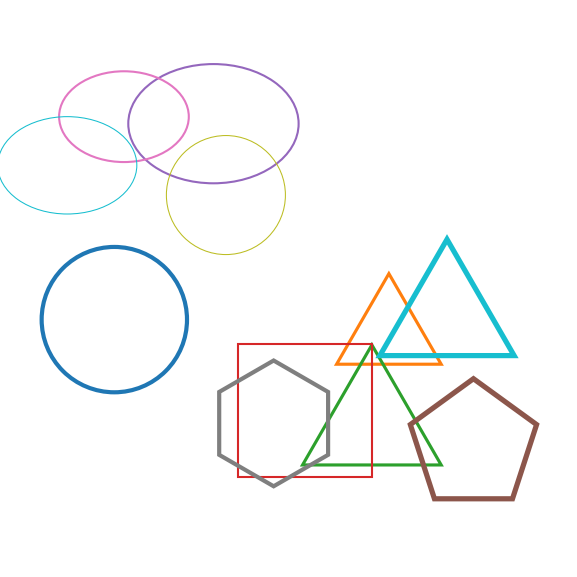[{"shape": "circle", "thickness": 2, "radius": 0.63, "center": [0.198, 0.446]}, {"shape": "triangle", "thickness": 1.5, "radius": 0.52, "center": [0.673, 0.421]}, {"shape": "triangle", "thickness": 1.5, "radius": 0.69, "center": [0.644, 0.263]}, {"shape": "square", "thickness": 1, "radius": 0.58, "center": [0.528, 0.288]}, {"shape": "oval", "thickness": 1, "radius": 0.74, "center": [0.37, 0.785]}, {"shape": "pentagon", "thickness": 2.5, "radius": 0.57, "center": [0.82, 0.228]}, {"shape": "oval", "thickness": 1, "radius": 0.56, "center": [0.215, 0.797]}, {"shape": "hexagon", "thickness": 2, "radius": 0.54, "center": [0.474, 0.266]}, {"shape": "circle", "thickness": 0.5, "radius": 0.52, "center": [0.391, 0.661]}, {"shape": "triangle", "thickness": 2.5, "radius": 0.67, "center": [0.774, 0.45]}, {"shape": "oval", "thickness": 0.5, "radius": 0.6, "center": [0.117, 0.713]}]